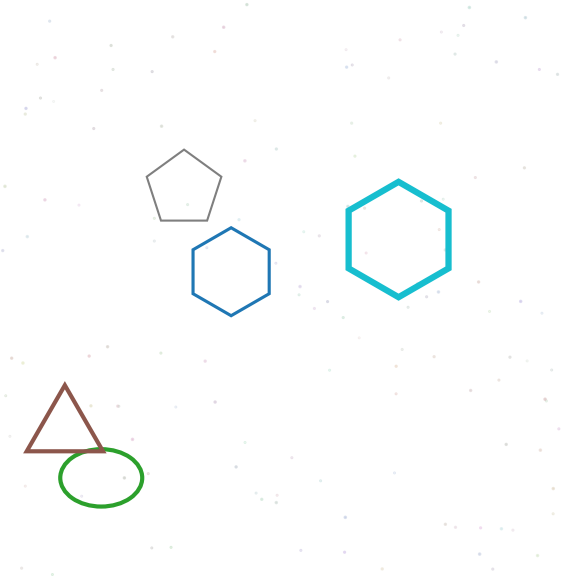[{"shape": "hexagon", "thickness": 1.5, "radius": 0.38, "center": [0.4, 0.529]}, {"shape": "oval", "thickness": 2, "radius": 0.35, "center": [0.175, 0.172]}, {"shape": "triangle", "thickness": 2, "radius": 0.38, "center": [0.112, 0.256]}, {"shape": "pentagon", "thickness": 1, "radius": 0.34, "center": [0.319, 0.672]}, {"shape": "hexagon", "thickness": 3, "radius": 0.5, "center": [0.69, 0.584]}]